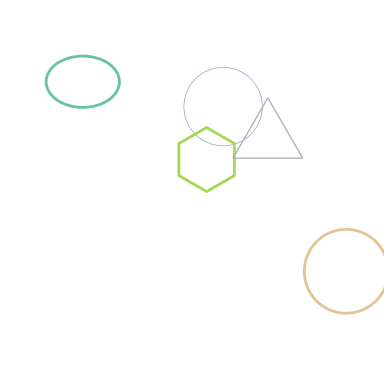[{"shape": "oval", "thickness": 2, "radius": 0.48, "center": [0.215, 0.788]}, {"shape": "circle", "thickness": 0.5, "radius": 0.51, "center": [0.58, 0.723]}, {"shape": "hexagon", "thickness": 2, "radius": 0.42, "center": [0.537, 0.586]}, {"shape": "circle", "thickness": 2, "radius": 0.54, "center": [0.899, 0.295]}, {"shape": "triangle", "thickness": 1, "radius": 0.52, "center": [0.696, 0.641]}]